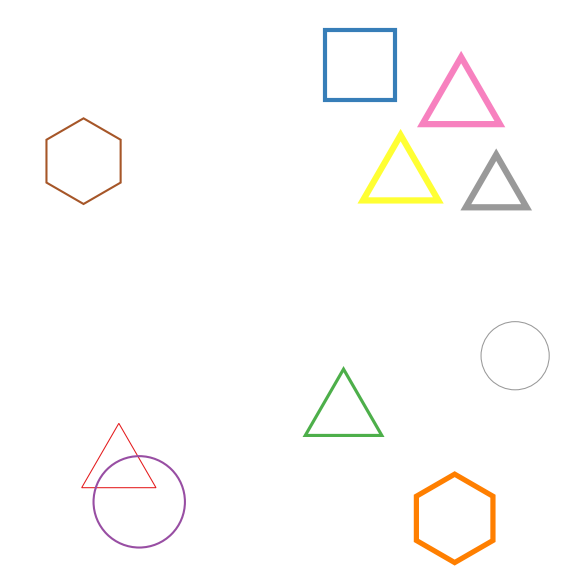[{"shape": "triangle", "thickness": 0.5, "radius": 0.37, "center": [0.206, 0.192]}, {"shape": "square", "thickness": 2, "radius": 0.3, "center": [0.623, 0.886]}, {"shape": "triangle", "thickness": 1.5, "radius": 0.38, "center": [0.595, 0.283]}, {"shape": "circle", "thickness": 1, "radius": 0.4, "center": [0.241, 0.13]}, {"shape": "hexagon", "thickness": 2.5, "radius": 0.38, "center": [0.787, 0.102]}, {"shape": "triangle", "thickness": 3, "radius": 0.38, "center": [0.694, 0.69]}, {"shape": "hexagon", "thickness": 1, "radius": 0.37, "center": [0.145, 0.72]}, {"shape": "triangle", "thickness": 3, "radius": 0.39, "center": [0.799, 0.823]}, {"shape": "triangle", "thickness": 3, "radius": 0.3, "center": [0.859, 0.671]}, {"shape": "circle", "thickness": 0.5, "radius": 0.3, "center": [0.892, 0.383]}]